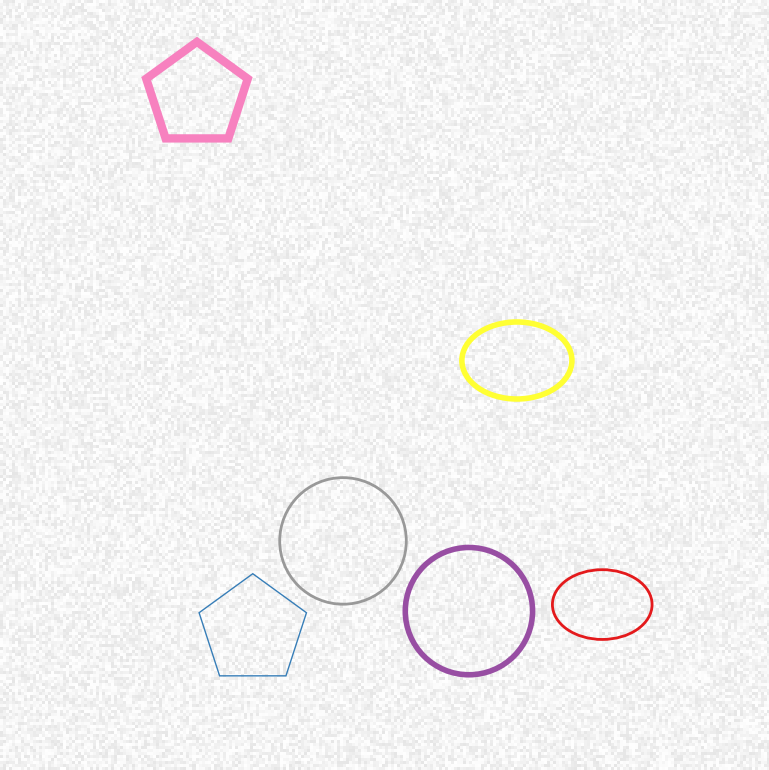[{"shape": "oval", "thickness": 1, "radius": 0.32, "center": [0.782, 0.215]}, {"shape": "pentagon", "thickness": 0.5, "radius": 0.37, "center": [0.328, 0.182]}, {"shape": "circle", "thickness": 2, "radius": 0.41, "center": [0.609, 0.206]}, {"shape": "oval", "thickness": 2, "radius": 0.36, "center": [0.671, 0.532]}, {"shape": "pentagon", "thickness": 3, "radius": 0.35, "center": [0.256, 0.876]}, {"shape": "circle", "thickness": 1, "radius": 0.41, "center": [0.445, 0.298]}]